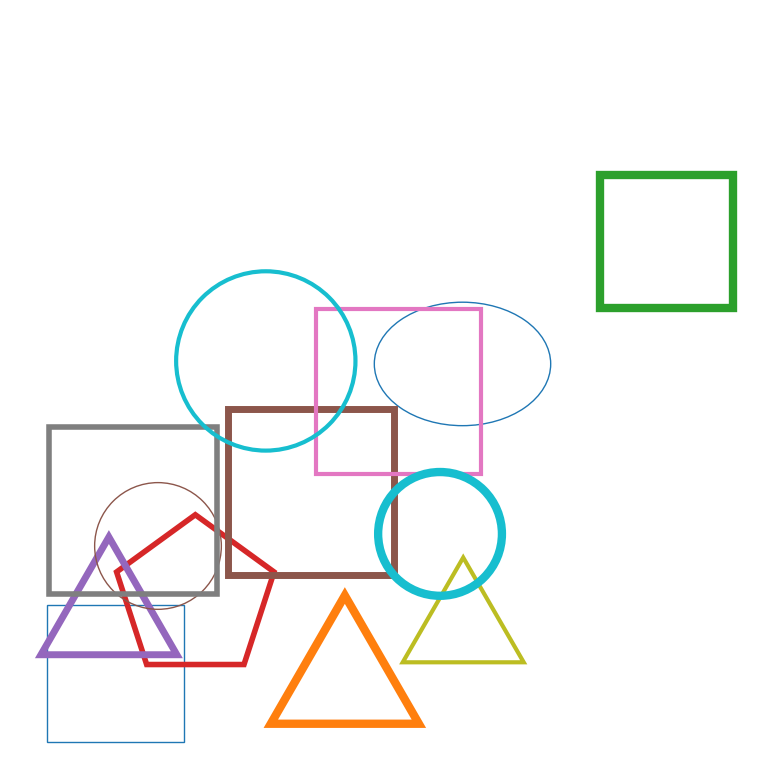[{"shape": "oval", "thickness": 0.5, "radius": 0.57, "center": [0.601, 0.527]}, {"shape": "square", "thickness": 0.5, "radius": 0.44, "center": [0.149, 0.125]}, {"shape": "triangle", "thickness": 3, "radius": 0.56, "center": [0.448, 0.116]}, {"shape": "square", "thickness": 3, "radius": 0.43, "center": [0.866, 0.686]}, {"shape": "pentagon", "thickness": 2, "radius": 0.54, "center": [0.254, 0.224]}, {"shape": "triangle", "thickness": 2.5, "radius": 0.51, "center": [0.141, 0.201]}, {"shape": "circle", "thickness": 0.5, "radius": 0.41, "center": [0.205, 0.291]}, {"shape": "square", "thickness": 2.5, "radius": 0.54, "center": [0.404, 0.36]}, {"shape": "square", "thickness": 1.5, "radius": 0.54, "center": [0.518, 0.492]}, {"shape": "square", "thickness": 2, "radius": 0.54, "center": [0.173, 0.337]}, {"shape": "triangle", "thickness": 1.5, "radius": 0.45, "center": [0.602, 0.185]}, {"shape": "circle", "thickness": 3, "radius": 0.4, "center": [0.571, 0.307]}, {"shape": "circle", "thickness": 1.5, "radius": 0.58, "center": [0.345, 0.531]}]